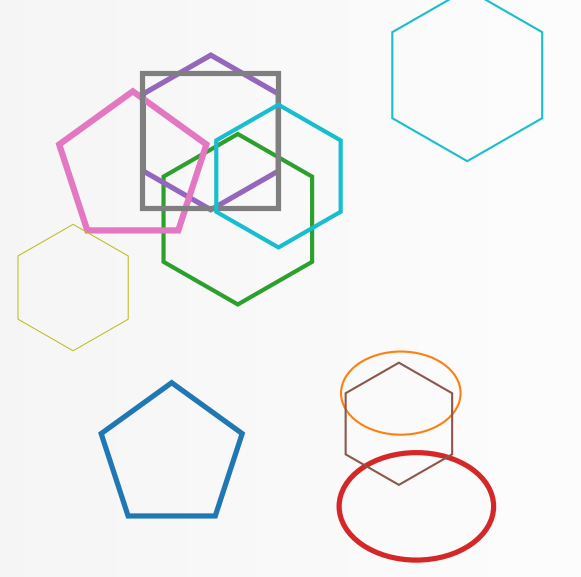[{"shape": "pentagon", "thickness": 2.5, "radius": 0.64, "center": [0.295, 0.209]}, {"shape": "oval", "thickness": 1, "radius": 0.51, "center": [0.69, 0.318]}, {"shape": "hexagon", "thickness": 2, "radius": 0.74, "center": [0.409, 0.62]}, {"shape": "oval", "thickness": 2.5, "radius": 0.66, "center": [0.716, 0.122]}, {"shape": "hexagon", "thickness": 2.5, "radius": 0.67, "center": [0.363, 0.77]}, {"shape": "hexagon", "thickness": 1, "radius": 0.53, "center": [0.686, 0.265]}, {"shape": "pentagon", "thickness": 3, "radius": 0.67, "center": [0.228, 0.708]}, {"shape": "square", "thickness": 2.5, "radius": 0.59, "center": [0.361, 0.756]}, {"shape": "hexagon", "thickness": 0.5, "radius": 0.55, "center": [0.126, 0.501]}, {"shape": "hexagon", "thickness": 2, "radius": 0.62, "center": [0.479, 0.694]}, {"shape": "hexagon", "thickness": 1, "radius": 0.74, "center": [0.804, 0.869]}]